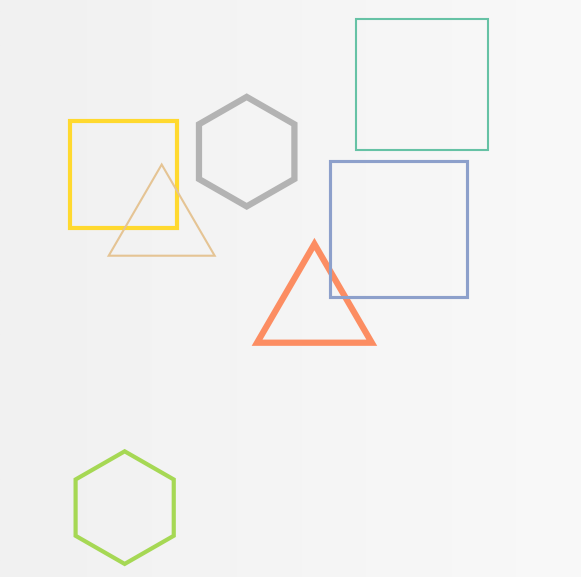[{"shape": "square", "thickness": 1, "radius": 0.57, "center": [0.725, 0.853]}, {"shape": "triangle", "thickness": 3, "radius": 0.57, "center": [0.541, 0.463]}, {"shape": "square", "thickness": 1.5, "radius": 0.59, "center": [0.686, 0.603]}, {"shape": "hexagon", "thickness": 2, "radius": 0.49, "center": [0.214, 0.12]}, {"shape": "square", "thickness": 2, "radius": 0.46, "center": [0.212, 0.697]}, {"shape": "triangle", "thickness": 1, "radius": 0.53, "center": [0.278, 0.609]}, {"shape": "hexagon", "thickness": 3, "radius": 0.47, "center": [0.424, 0.737]}]